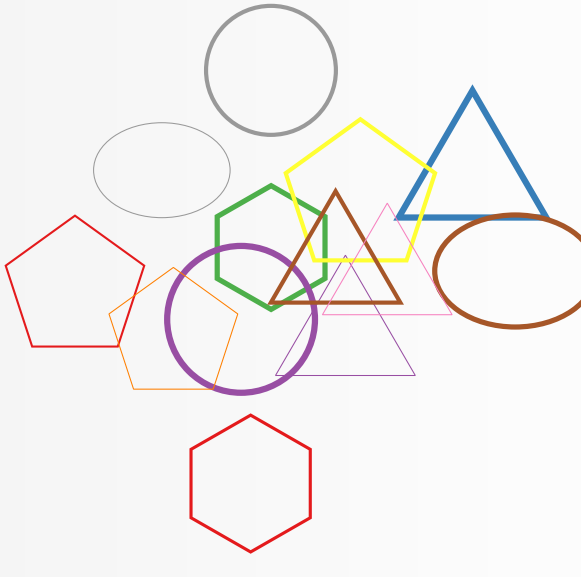[{"shape": "pentagon", "thickness": 1, "radius": 0.63, "center": [0.129, 0.5]}, {"shape": "hexagon", "thickness": 1.5, "radius": 0.59, "center": [0.431, 0.162]}, {"shape": "triangle", "thickness": 3, "radius": 0.73, "center": [0.813, 0.696]}, {"shape": "hexagon", "thickness": 2.5, "radius": 0.54, "center": [0.466, 0.57]}, {"shape": "circle", "thickness": 3, "radius": 0.64, "center": [0.415, 0.446]}, {"shape": "triangle", "thickness": 0.5, "radius": 0.69, "center": [0.594, 0.418]}, {"shape": "pentagon", "thickness": 0.5, "radius": 0.58, "center": [0.298, 0.42]}, {"shape": "pentagon", "thickness": 2, "radius": 0.68, "center": [0.62, 0.658]}, {"shape": "oval", "thickness": 2.5, "radius": 0.69, "center": [0.886, 0.53]}, {"shape": "triangle", "thickness": 2, "radius": 0.64, "center": [0.577, 0.539]}, {"shape": "triangle", "thickness": 0.5, "radius": 0.64, "center": [0.666, 0.519]}, {"shape": "oval", "thickness": 0.5, "radius": 0.59, "center": [0.278, 0.704]}, {"shape": "circle", "thickness": 2, "radius": 0.56, "center": [0.466, 0.877]}]